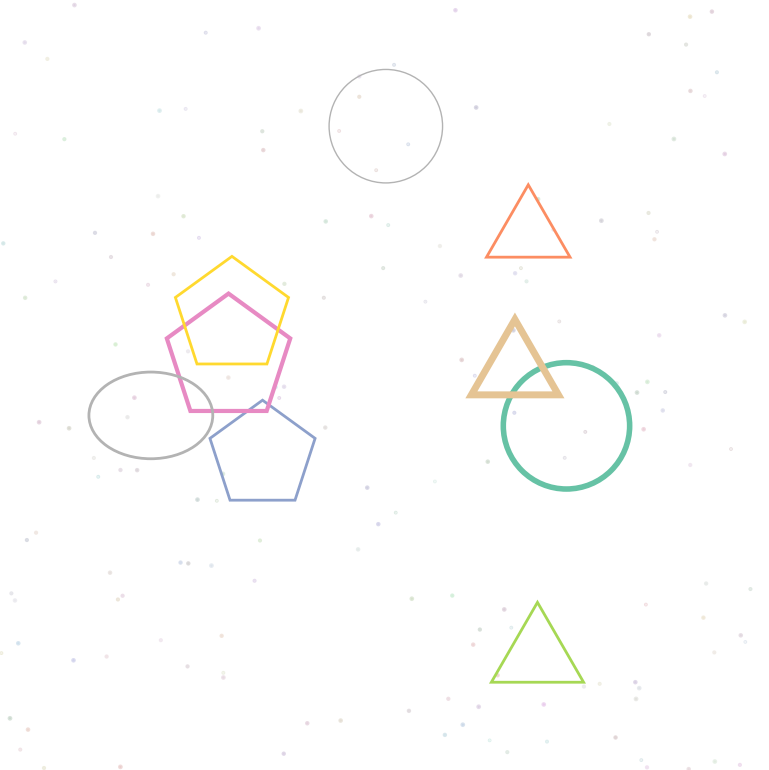[{"shape": "circle", "thickness": 2, "radius": 0.41, "center": [0.736, 0.447]}, {"shape": "triangle", "thickness": 1, "radius": 0.31, "center": [0.686, 0.697]}, {"shape": "pentagon", "thickness": 1, "radius": 0.36, "center": [0.341, 0.408]}, {"shape": "pentagon", "thickness": 1.5, "radius": 0.42, "center": [0.297, 0.534]}, {"shape": "triangle", "thickness": 1, "radius": 0.35, "center": [0.698, 0.149]}, {"shape": "pentagon", "thickness": 1, "radius": 0.39, "center": [0.301, 0.59]}, {"shape": "triangle", "thickness": 2.5, "radius": 0.33, "center": [0.669, 0.52]}, {"shape": "circle", "thickness": 0.5, "radius": 0.37, "center": [0.501, 0.836]}, {"shape": "oval", "thickness": 1, "radius": 0.4, "center": [0.196, 0.461]}]